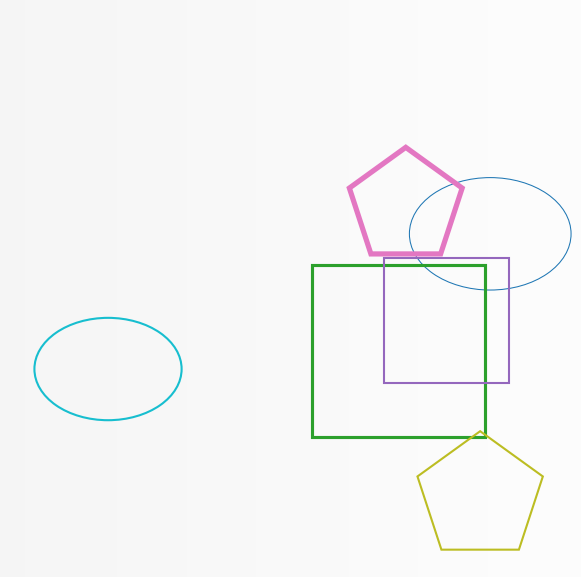[{"shape": "oval", "thickness": 0.5, "radius": 0.7, "center": [0.843, 0.594]}, {"shape": "square", "thickness": 1.5, "radius": 0.74, "center": [0.686, 0.392]}, {"shape": "square", "thickness": 1, "radius": 0.54, "center": [0.768, 0.444]}, {"shape": "pentagon", "thickness": 2.5, "radius": 0.51, "center": [0.698, 0.642]}, {"shape": "pentagon", "thickness": 1, "radius": 0.57, "center": [0.826, 0.139]}, {"shape": "oval", "thickness": 1, "radius": 0.63, "center": [0.186, 0.36]}]